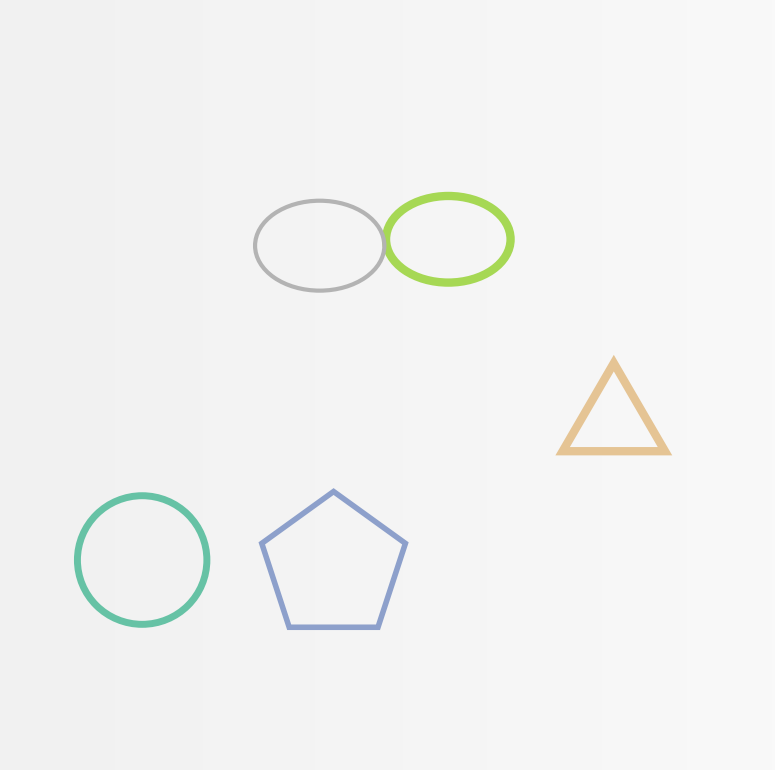[{"shape": "circle", "thickness": 2.5, "radius": 0.42, "center": [0.183, 0.273]}, {"shape": "pentagon", "thickness": 2, "radius": 0.49, "center": [0.43, 0.264]}, {"shape": "oval", "thickness": 3, "radius": 0.4, "center": [0.578, 0.689]}, {"shape": "triangle", "thickness": 3, "radius": 0.38, "center": [0.792, 0.452]}, {"shape": "oval", "thickness": 1.5, "radius": 0.42, "center": [0.413, 0.681]}]